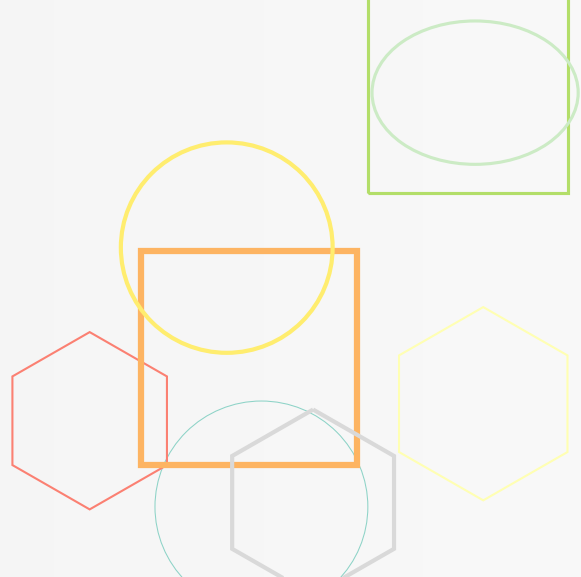[{"shape": "circle", "thickness": 0.5, "radius": 0.92, "center": [0.45, 0.122]}, {"shape": "hexagon", "thickness": 1, "radius": 0.84, "center": [0.831, 0.3]}, {"shape": "hexagon", "thickness": 1, "radius": 0.77, "center": [0.154, 0.271]}, {"shape": "square", "thickness": 3, "radius": 0.93, "center": [0.429, 0.379]}, {"shape": "square", "thickness": 1.5, "radius": 0.86, "center": [0.805, 0.836]}, {"shape": "hexagon", "thickness": 2, "radius": 0.8, "center": [0.539, 0.129]}, {"shape": "oval", "thickness": 1.5, "radius": 0.89, "center": [0.817, 0.839]}, {"shape": "circle", "thickness": 2, "radius": 0.91, "center": [0.39, 0.57]}]